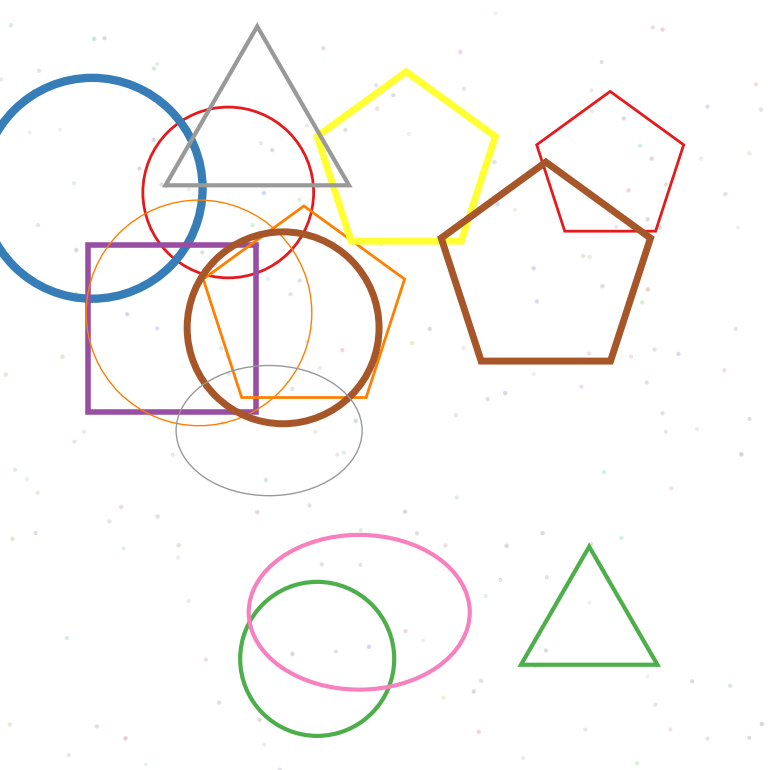[{"shape": "pentagon", "thickness": 1, "radius": 0.5, "center": [0.792, 0.781]}, {"shape": "circle", "thickness": 1, "radius": 0.55, "center": [0.296, 0.75]}, {"shape": "circle", "thickness": 3, "radius": 0.72, "center": [0.12, 0.755]}, {"shape": "circle", "thickness": 1.5, "radius": 0.5, "center": [0.412, 0.144]}, {"shape": "triangle", "thickness": 1.5, "radius": 0.51, "center": [0.765, 0.188]}, {"shape": "square", "thickness": 2, "radius": 0.54, "center": [0.223, 0.573]}, {"shape": "circle", "thickness": 0.5, "radius": 0.73, "center": [0.258, 0.594]}, {"shape": "pentagon", "thickness": 1, "radius": 0.69, "center": [0.395, 0.595]}, {"shape": "pentagon", "thickness": 2.5, "radius": 0.61, "center": [0.528, 0.785]}, {"shape": "circle", "thickness": 2.5, "radius": 0.62, "center": [0.368, 0.574]}, {"shape": "pentagon", "thickness": 2.5, "radius": 0.71, "center": [0.709, 0.647]}, {"shape": "oval", "thickness": 1.5, "radius": 0.72, "center": [0.467, 0.205]}, {"shape": "oval", "thickness": 0.5, "radius": 0.6, "center": [0.35, 0.441]}, {"shape": "triangle", "thickness": 1.5, "radius": 0.69, "center": [0.334, 0.828]}]